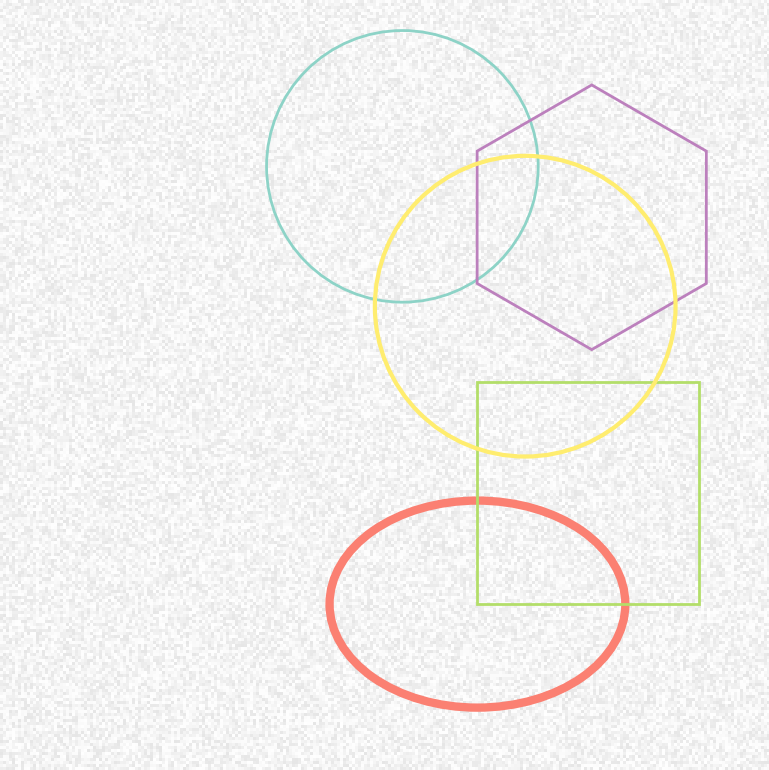[{"shape": "circle", "thickness": 1, "radius": 0.88, "center": [0.523, 0.784]}, {"shape": "oval", "thickness": 3, "radius": 0.96, "center": [0.62, 0.215]}, {"shape": "square", "thickness": 1, "radius": 0.72, "center": [0.764, 0.359]}, {"shape": "hexagon", "thickness": 1, "radius": 0.86, "center": [0.768, 0.718]}, {"shape": "circle", "thickness": 1.5, "radius": 0.98, "center": [0.682, 0.602]}]